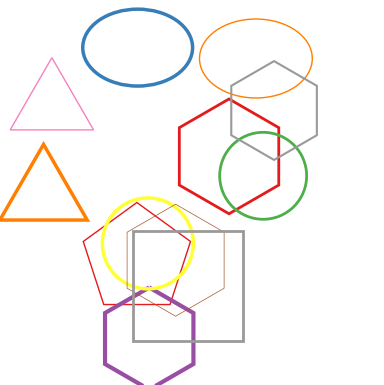[{"shape": "hexagon", "thickness": 2, "radius": 0.75, "center": [0.595, 0.594]}, {"shape": "pentagon", "thickness": 1, "radius": 0.73, "center": [0.356, 0.328]}, {"shape": "oval", "thickness": 2.5, "radius": 0.71, "center": [0.358, 0.876]}, {"shape": "circle", "thickness": 2, "radius": 0.56, "center": [0.684, 0.543]}, {"shape": "hexagon", "thickness": 3, "radius": 0.66, "center": [0.388, 0.121]}, {"shape": "oval", "thickness": 1, "radius": 0.73, "center": [0.665, 0.848]}, {"shape": "triangle", "thickness": 2.5, "radius": 0.66, "center": [0.113, 0.494]}, {"shape": "circle", "thickness": 2.5, "radius": 0.59, "center": [0.384, 0.368]}, {"shape": "hexagon", "thickness": 0.5, "radius": 0.73, "center": [0.456, 0.324]}, {"shape": "triangle", "thickness": 1, "radius": 0.63, "center": [0.135, 0.725]}, {"shape": "hexagon", "thickness": 1.5, "radius": 0.64, "center": [0.712, 0.713]}, {"shape": "square", "thickness": 2, "radius": 0.71, "center": [0.487, 0.258]}]